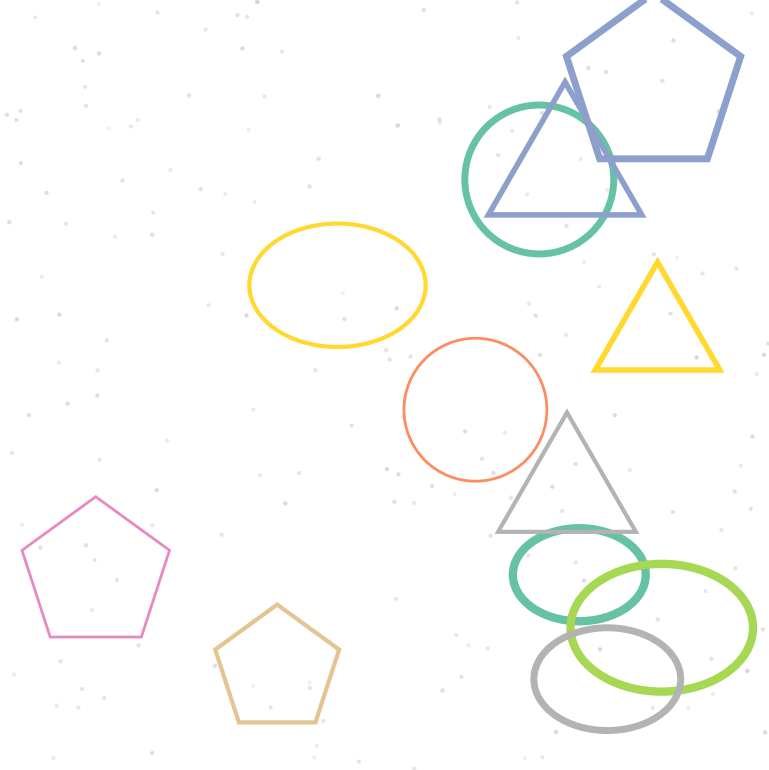[{"shape": "oval", "thickness": 3, "radius": 0.43, "center": [0.752, 0.254]}, {"shape": "circle", "thickness": 2.5, "radius": 0.48, "center": [0.7, 0.767]}, {"shape": "circle", "thickness": 1, "radius": 0.46, "center": [0.617, 0.468]}, {"shape": "triangle", "thickness": 2, "radius": 0.58, "center": [0.734, 0.778]}, {"shape": "pentagon", "thickness": 2.5, "radius": 0.59, "center": [0.849, 0.89]}, {"shape": "pentagon", "thickness": 1, "radius": 0.5, "center": [0.124, 0.254]}, {"shape": "oval", "thickness": 3, "radius": 0.59, "center": [0.859, 0.185]}, {"shape": "triangle", "thickness": 2, "radius": 0.47, "center": [0.854, 0.566]}, {"shape": "oval", "thickness": 1.5, "radius": 0.57, "center": [0.438, 0.63]}, {"shape": "pentagon", "thickness": 1.5, "radius": 0.42, "center": [0.36, 0.13]}, {"shape": "triangle", "thickness": 1.5, "radius": 0.52, "center": [0.736, 0.361]}, {"shape": "oval", "thickness": 2.5, "radius": 0.48, "center": [0.789, 0.118]}]